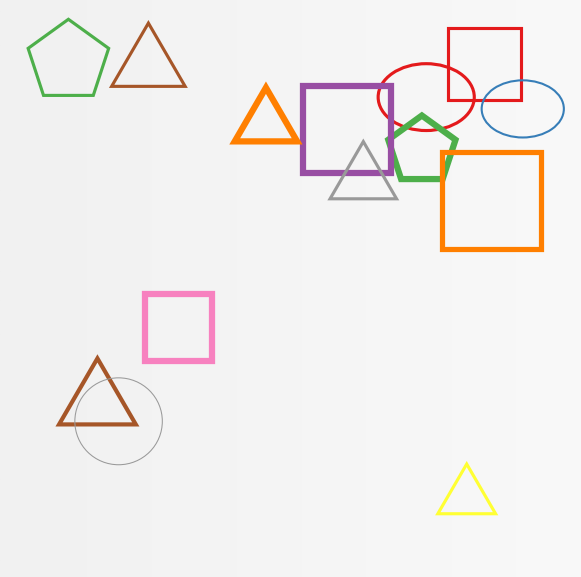[{"shape": "oval", "thickness": 1.5, "radius": 0.41, "center": [0.733, 0.831]}, {"shape": "square", "thickness": 1.5, "radius": 0.31, "center": [0.833, 0.888]}, {"shape": "oval", "thickness": 1, "radius": 0.35, "center": [0.899, 0.811]}, {"shape": "pentagon", "thickness": 3, "radius": 0.3, "center": [0.726, 0.738]}, {"shape": "pentagon", "thickness": 1.5, "radius": 0.36, "center": [0.118, 0.893]}, {"shape": "square", "thickness": 3, "radius": 0.38, "center": [0.598, 0.775]}, {"shape": "square", "thickness": 2.5, "radius": 0.42, "center": [0.846, 0.652]}, {"shape": "triangle", "thickness": 3, "radius": 0.31, "center": [0.458, 0.785]}, {"shape": "triangle", "thickness": 1.5, "radius": 0.29, "center": [0.803, 0.138]}, {"shape": "triangle", "thickness": 1.5, "radius": 0.36, "center": [0.255, 0.886]}, {"shape": "triangle", "thickness": 2, "radius": 0.38, "center": [0.168, 0.302]}, {"shape": "square", "thickness": 3, "radius": 0.29, "center": [0.308, 0.432]}, {"shape": "triangle", "thickness": 1.5, "radius": 0.33, "center": [0.625, 0.688]}, {"shape": "circle", "thickness": 0.5, "radius": 0.38, "center": [0.204, 0.27]}]